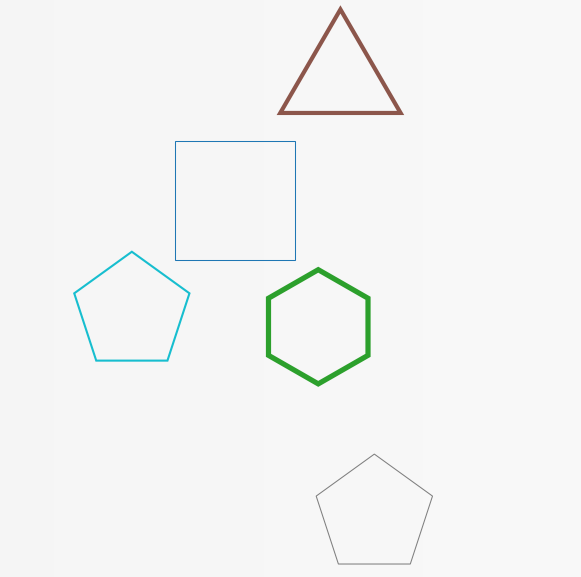[{"shape": "square", "thickness": 0.5, "radius": 0.52, "center": [0.404, 0.651]}, {"shape": "hexagon", "thickness": 2.5, "radius": 0.49, "center": [0.548, 0.433]}, {"shape": "triangle", "thickness": 2, "radius": 0.6, "center": [0.586, 0.863]}, {"shape": "pentagon", "thickness": 0.5, "radius": 0.53, "center": [0.644, 0.108]}, {"shape": "pentagon", "thickness": 1, "radius": 0.52, "center": [0.227, 0.459]}]